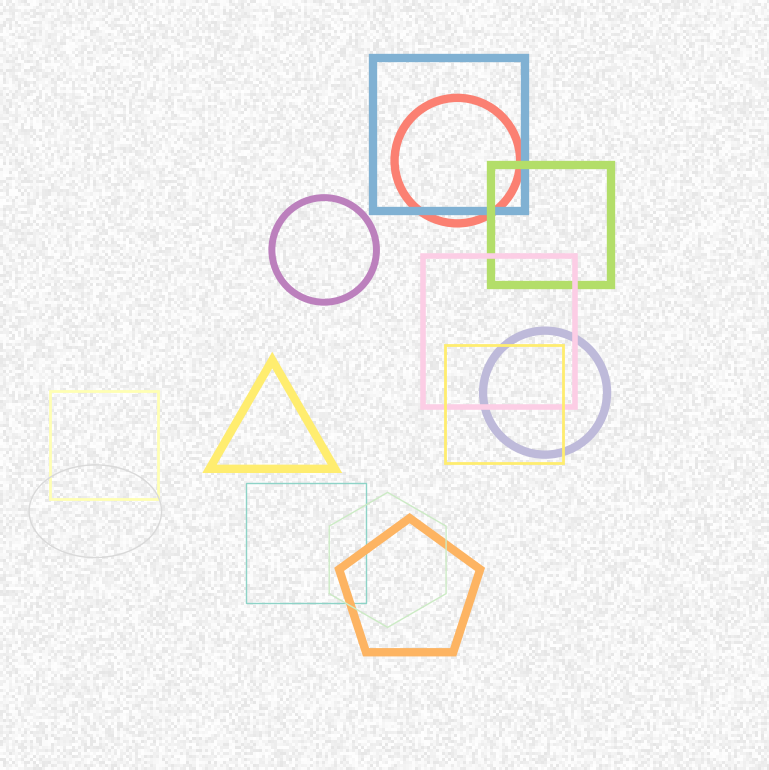[{"shape": "square", "thickness": 0.5, "radius": 0.39, "center": [0.398, 0.294]}, {"shape": "square", "thickness": 1, "radius": 0.35, "center": [0.135, 0.422]}, {"shape": "circle", "thickness": 3, "radius": 0.4, "center": [0.708, 0.49]}, {"shape": "circle", "thickness": 3, "radius": 0.41, "center": [0.594, 0.791]}, {"shape": "square", "thickness": 3, "radius": 0.5, "center": [0.583, 0.825]}, {"shape": "pentagon", "thickness": 3, "radius": 0.48, "center": [0.532, 0.231]}, {"shape": "square", "thickness": 3, "radius": 0.39, "center": [0.716, 0.708]}, {"shape": "square", "thickness": 2, "radius": 0.49, "center": [0.648, 0.57]}, {"shape": "oval", "thickness": 0.5, "radius": 0.43, "center": [0.124, 0.336]}, {"shape": "circle", "thickness": 2.5, "radius": 0.34, "center": [0.421, 0.675]}, {"shape": "hexagon", "thickness": 0.5, "radius": 0.44, "center": [0.503, 0.273]}, {"shape": "square", "thickness": 1, "radius": 0.38, "center": [0.654, 0.475]}, {"shape": "triangle", "thickness": 3, "radius": 0.47, "center": [0.354, 0.438]}]